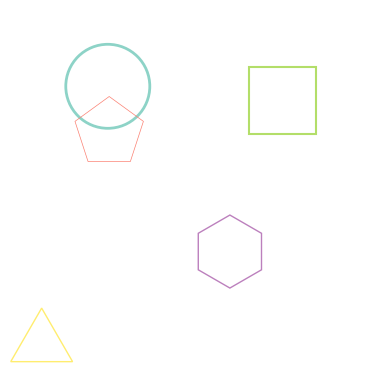[{"shape": "circle", "thickness": 2, "radius": 0.55, "center": [0.28, 0.776]}, {"shape": "pentagon", "thickness": 0.5, "radius": 0.47, "center": [0.284, 0.656]}, {"shape": "square", "thickness": 1.5, "radius": 0.44, "center": [0.733, 0.739]}, {"shape": "hexagon", "thickness": 1, "radius": 0.47, "center": [0.597, 0.347]}, {"shape": "triangle", "thickness": 1, "radius": 0.46, "center": [0.108, 0.107]}]